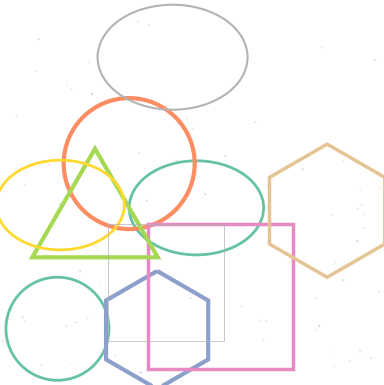[{"shape": "oval", "thickness": 2, "radius": 0.87, "center": [0.51, 0.46]}, {"shape": "circle", "thickness": 2, "radius": 0.67, "center": [0.149, 0.146]}, {"shape": "circle", "thickness": 3, "radius": 0.85, "center": [0.336, 0.575]}, {"shape": "hexagon", "thickness": 3, "radius": 0.77, "center": [0.408, 0.143]}, {"shape": "square", "thickness": 2.5, "radius": 0.94, "center": [0.573, 0.229]}, {"shape": "triangle", "thickness": 3, "radius": 0.94, "center": [0.247, 0.426]}, {"shape": "oval", "thickness": 2, "radius": 0.83, "center": [0.157, 0.467]}, {"shape": "hexagon", "thickness": 2.5, "radius": 0.86, "center": [0.85, 0.453]}, {"shape": "square", "thickness": 0.5, "radius": 0.76, "center": [0.432, 0.266]}, {"shape": "oval", "thickness": 1.5, "radius": 0.97, "center": [0.448, 0.851]}]